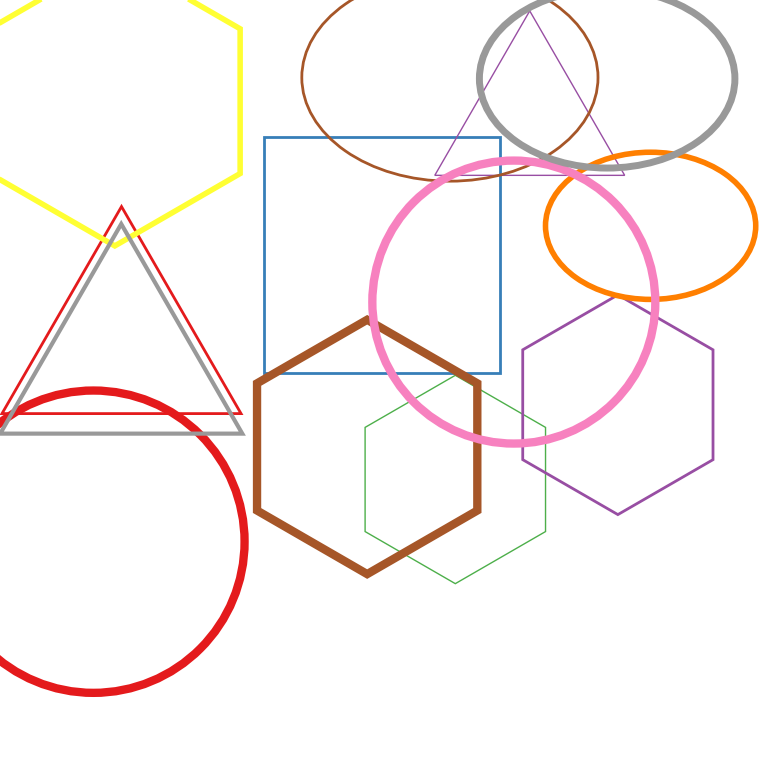[{"shape": "circle", "thickness": 3, "radius": 0.98, "center": [0.121, 0.297]}, {"shape": "triangle", "thickness": 1, "radius": 0.9, "center": [0.158, 0.552]}, {"shape": "square", "thickness": 1, "radius": 0.77, "center": [0.496, 0.668]}, {"shape": "hexagon", "thickness": 0.5, "radius": 0.68, "center": [0.591, 0.377]}, {"shape": "triangle", "thickness": 0.5, "radius": 0.71, "center": [0.688, 0.843]}, {"shape": "hexagon", "thickness": 1, "radius": 0.71, "center": [0.802, 0.474]}, {"shape": "oval", "thickness": 2, "radius": 0.68, "center": [0.845, 0.707]}, {"shape": "hexagon", "thickness": 2, "radius": 0.94, "center": [0.149, 0.869]}, {"shape": "hexagon", "thickness": 3, "radius": 0.83, "center": [0.477, 0.42]}, {"shape": "oval", "thickness": 1, "radius": 0.96, "center": [0.584, 0.899]}, {"shape": "circle", "thickness": 3, "radius": 0.92, "center": [0.667, 0.608]}, {"shape": "oval", "thickness": 2.5, "radius": 0.83, "center": [0.789, 0.898]}, {"shape": "triangle", "thickness": 1.5, "radius": 0.91, "center": [0.157, 0.528]}]